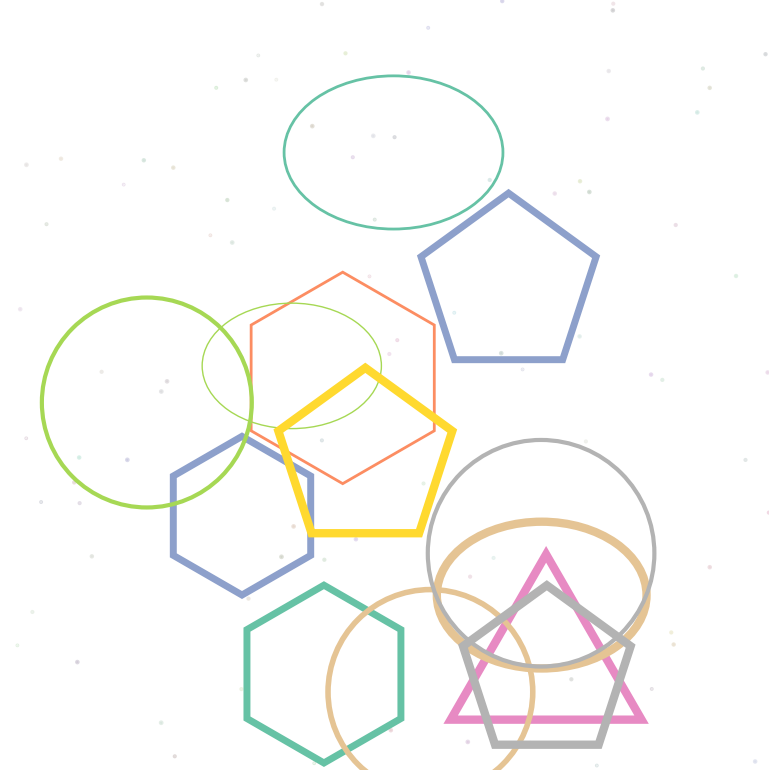[{"shape": "hexagon", "thickness": 2.5, "radius": 0.58, "center": [0.421, 0.125]}, {"shape": "oval", "thickness": 1, "radius": 0.71, "center": [0.511, 0.802]}, {"shape": "hexagon", "thickness": 1, "radius": 0.69, "center": [0.445, 0.509]}, {"shape": "hexagon", "thickness": 2.5, "radius": 0.52, "center": [0.314, 0.33]}, {"shape": "pentagon", "thickness": 2.5, "radius": 0.6, "center": [0.66, 0.63]}, {"shape": "triangle", "thickness": 3, "radius": 0.72, "center": [0.709, 0.137]}, {"shape": "circle", "thickness": 1.5, "radius": 0.68, "center": [0.191, 0.477]}, {"shape": "oval", "thickness": 0.5, "radius": 0.58, "center": [0.379, 0.525]}, {"shape": "pentagon", "thickness": 3, "radius": 0.59, "center": [0.474, 0.404]}, {"shape": "circle", "thickness": 2, "radius": 0.66, "center": [0.559, 0.101]}, {"shape": "oval", "thickness": 3, "radius": 0.68, "center": [0.703, 0.227]}, {"shape": "circle", "thickness": 1.5, "radius": 0.74, "center": [0.703, 0.281]}, {"shape": "pentagon", "thickness": 3, "radius": 0.57, "center": [0.71, 0.125]}]